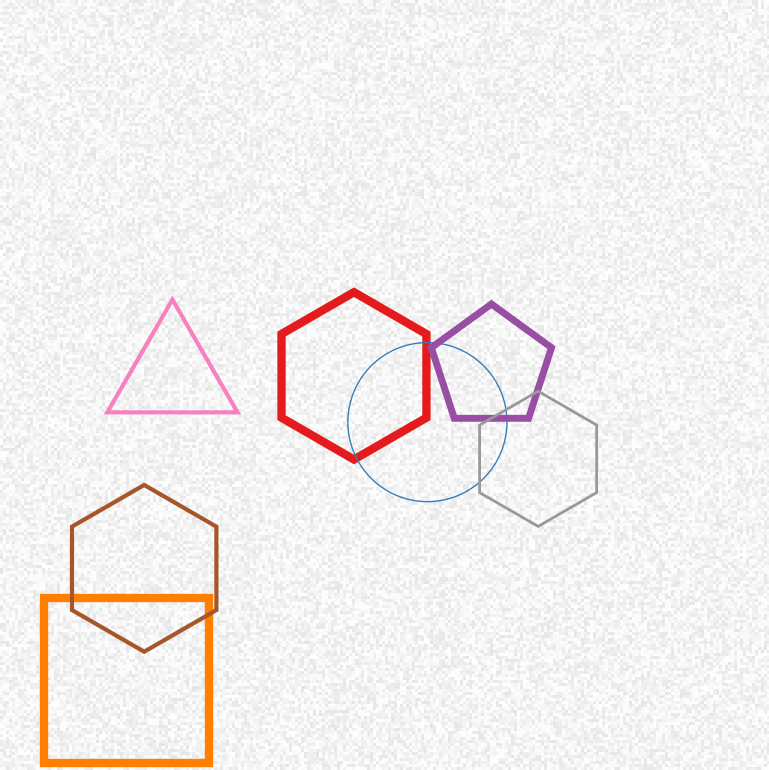[{"shape": "hexagon", "thickness": 3, "radius": 0.54, "center": [0.46, 0.512]}, {"shape": "circle", "thickness": 0.5, "radius": 0.52, "center": [0.555, 0.452]}, {"shape": "pentagon", "thickness": 2.5, "radius": 0.41, "center": [0.638, 0.523]}, {"shape": "square", "thickness": 3, "radius": 0.53, "center": [0.164, 0.116]}, {"shape": "hexagon", "thickness": 1.5, "radius": 0.54, "center": [0.187, 0.262]}, {"shape": "triangle", "thickness": 1.5, "radius": 0.49, "center": [0.224, 0.513]}, {"shape": "hexagon", "thickness": 1, "radius": 0.44, "center": [0.699, 0.404]}]